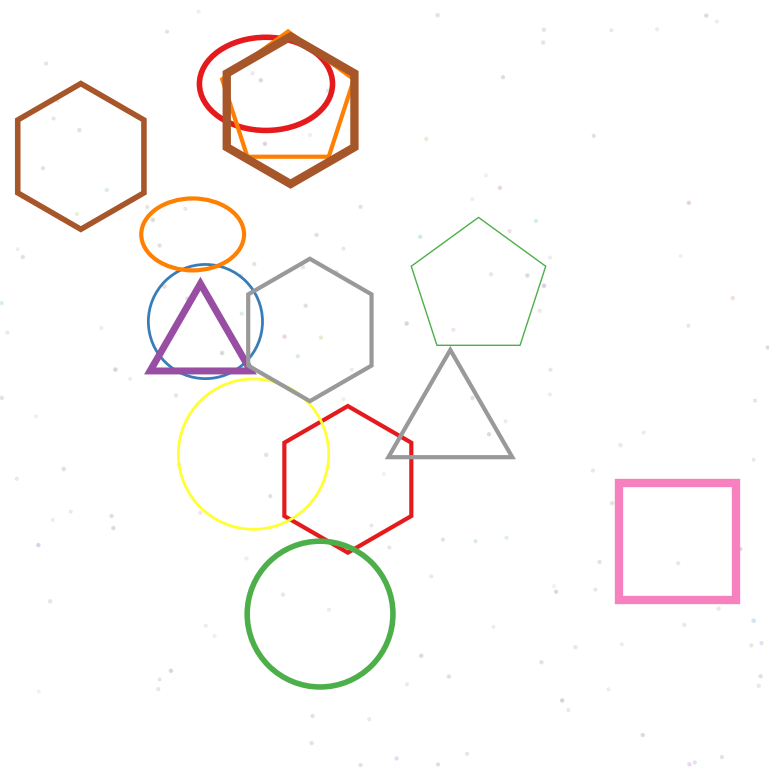[{"shape": "hexagon", "thickness": 1.5, "radius": 0.48, "center": [0.452, 0.377]}, {"shape": "oval", "thickness": 2, "radius": 0.43, "center": [0.345, 0.891]}, {"shape": "circle", "thickness": 1, "radius": 0.37, "center": [0.267, 0.582]}, {"shape": "circle", "thickness": 2, "radius": 0.47, "center": [0.416, 0.202]}, {"shape": "pentagon", "thickness": 0.5, "radius": 0.46, "center": [0.621, 0.626]}, {"shape": "triangle", "thickness": 2.5, "radius": 0.38, "center": [0.26, 0.556]}, {"shape": "oval", "thickness": 1.5, "radius": 0.33, "center": [0.25, 0.696]}, {"shape": "pentagon", "thickness": 1.5, "radius": 0.45, "center": [0.374, 0.869]}, {"shape": "circle", "thickness": 1, "radius": 0.49, "center": [0.329, 0.41]}, {"shape": "hexagon", "thickness": 3, "radius": 0.48, "center": [0.377, 0.857]}, {"shape": "hexagon", "thickness": 2, "radius": 0.47, "center": [0.105, 0.797]}, {"shape": "square", "thickness": 3, "radius": 0.38, "center": [0.88, 0.296]}, {"shape": "hexagon", "thickness": 1.5, "radius": 0.46, "center": [0.402, 0.571]}, {"shape": "triangle", "thickness": 1.5, "radius": 0.46, "center": [0.585, 0.453]}]